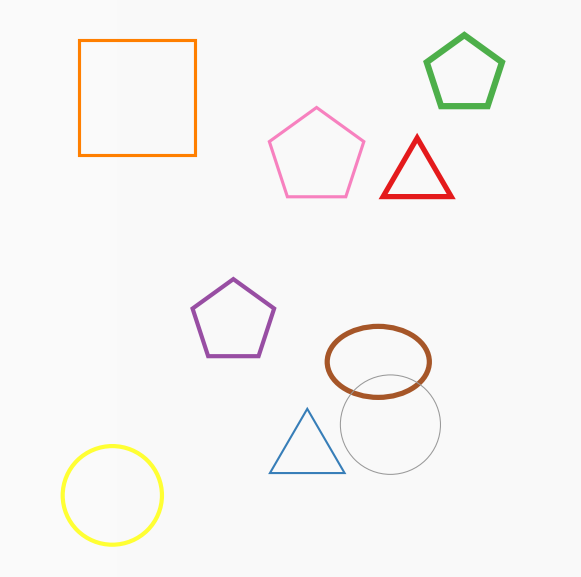[{"shape": "triangle", "thickness": 2.5, "radius": 0.34, "center": [0.718, 0.693]}, {"shape": "triangle", "thickness": 1, "radius": 0.37, "center": [0.529, 0.217]}, {"shape": "pentagon", "thickness": 3, "radius": 0.34, "center": [0.799, 0.87]}, {"shape": "pentagon", "thickness": 2, "radius": 0.37, "center": [0.401, 0.442]}, {"shape": "square", "thickness": 1.5, "radius": 0.5, "center": [0.236, 0.831]}, {"shape": "circle", "thickness": 2, "radius": 0.43, "center": [0.193, 0.141]}, {"shape": "oval", "thickness": 2.5, "radius": 0.44, "center": [0.651, 0.373]}, {"shape": "pentagon", "thickness": 1.5, "radius": 0.43, "center": [0.545, 0.728]}, {"shape": "circle", "thickness": 0.5, "radius": 0.43, "center": [0.672, 0.264]}]